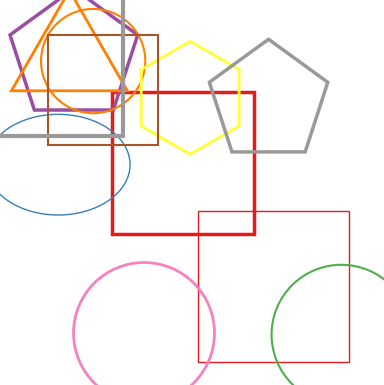[{"shape": "square", "thickness": 1, "radius": 0.98, "center": [0.711, 0.255]}, {"shape": "square", "thickness": 2.5, "radius": 0.93, "center": [0.475, 0.577]}, {"shape": "oval", "thickness": 1, "radius": 0.93, "center": [0.151, 0.572]}, {"shape": "circle", "thickness": 1.5, "radius": 0.91, "center": [0.887, 0.131]}, {"shape": "pentagon", "thickness": 2.5, "radius": 0.87, "center": [0.192, 0.855]}, {"shape": "circle", "thickness": 1.5, "radius": 0.68, "center": [0.242, 0.841]}, {"shape": "triangle", "thickness": 2, "radius": 0.87, "center": [0.18, 0.851]}, {"shape": "hexagon", "thickness": 2, "radius": 0.73, "center": [0.494, 0.746]}, {"shape": "square", "thickness": 1.5, "radius": 0.71, "center": [0.268, 0.766]}, {"shape": "circle", "thickness": 2, "radius": 0.92, "center": [0.374, 0.135]}, {"shape": "square", "thickness": 3, "radius": 0.99, "center": [0.12, 0.846]}, {"shape": "pentagon", "thickness": 2.5, "radius": 0.81, "center": [0.698, 0.736]}]